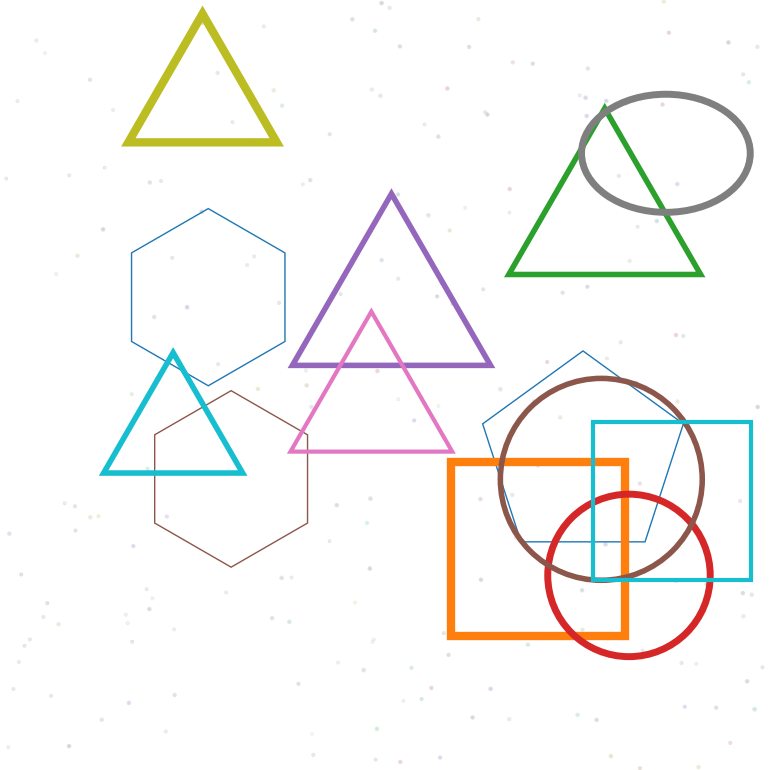[{"shape": "pentagon", "thickness": 0.5, "radius": 0.69, "center": [0.757, 0.407]}, {"shape": "hexagon", "thickness": 0.5, "radius": 0.58, "center": [0.27, 0.614]}, {"shape": "square", "thickness": 3, "radius": 0.56, "center": [0.699, 0.287]}, {"shape": "triangle", "thickness": 2, "radius": 0.72, "center": [0.785, 0.715]}, {"shape": "circle", "thickness": 2.5, "radius": 0.53, "center": [0.817, 0.253]}, {"shape": "triangle", "thickness": 2, "radius": 0.74, "center": [0.508, 0.6]}, {"shape": "circle", "thickness": 2, "radius": 0.66, "center": [0.781, 0.377]}, {"shape": "hexagon", "thickness": 0.5, "radius": 0.57, "center": [0.3, 0.378]}, {"shape": "triangle", "thickness": 1.5, "radius": 0.61, "center": [0.482, 0.474]}, {"shape": "oval", "thickness": 2.5, "radius": 0.55, "center": [0.865, 0.801]}, {"shape": "triangle", "thickness": 3, "radius": 0.56, "center": [0.263, 0.871]}, {"shape": "square", "thickness": 1.5, "radius": 0.51, "center": [0.873, 0.349]}, {"shape": "triangle", "thickness": 2, "radius": 0.52, "center": [0.225, 0.438]}]